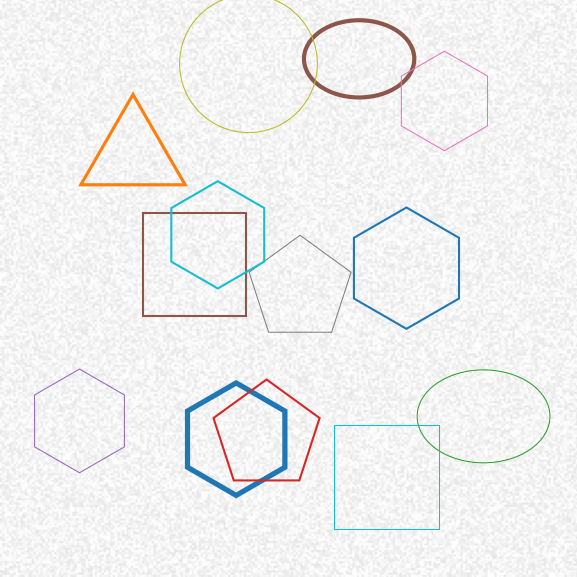[{"shape": "hexagon", "thickness": 2.5, "radius": 0.49, "center": [0.409, 0.239]}, {"shape": "hexagon", "thickness": 1, "radius": 0.53, "center": [0.704, 0.535]}, {"shape": "triangle", "thickness": 1.5, "radius": 0.52, "center": [0.23, 0.731]}, {"shape": "oval", "thickness": 0.5, "radius": 0.57, "center": [0.837, 0.278]}, {"shape": "pentagon", "thickness": 1, "radius": 0.48, "center": [0.462, 0.245]}, {"shape": "hexagon", "thickness": 0.5, "radius": 0.45, "center": [0.138, 0.27]}, {"shape": "oval", "thickness": 2, "radius": 0.48, "center": [0.622, 0.897]}, {"shape": "square", "thickness": 1, "radius": 0.45, "center": [0.337, 0.541]}, {"shape": "hexagon", "thickness": 0.5, "radius": 0.43, "center": [0.77, 0.824]}, {"shape": "pentagon", "thickness": 0.5, "radius": 0.46, "center": [0.52, 0.499]}, {"shape": "circle", "thickness": 0.5, "radius": 0.6, "center": [0.43, 0.889]}, {"shape": "square", "thickness": 0.5, "radius": 0.45, "center": [0.669, 0.173]}, {"shape": "hexagon", "thickness": 1, "radius": 0.46, "center": [0.377, 0.592]}]